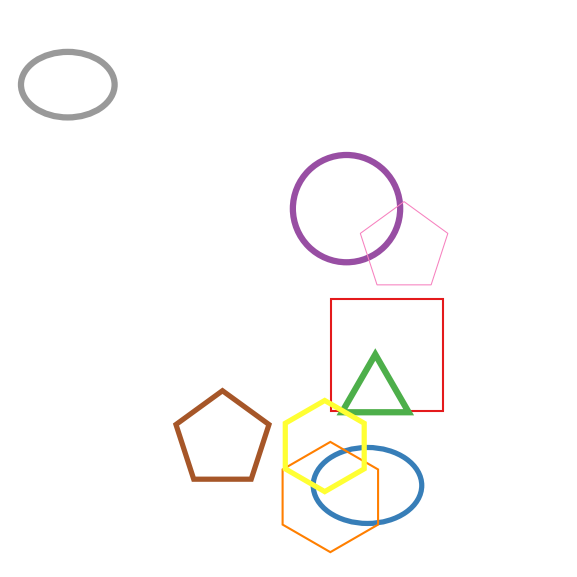[{"shape": "square", "thickness": 1, "radius": 0.48, "center": [0.67, 0.385]}, {"shape": "oval", "thickness": 2.5, "radius": 0.47, "center": [0.636, 0.159]}, {"shape": "triangle", "thickness": 3, "radius": 0.33, "center": [0.65, 0.319]}, {"shape": "circle", "thickness": 3, "radius": 0.46, "center": [0.6, 0.638]}, {"shape": "hexagon", "thickness": 1, "radius": 0.48, "center": [0.572, 0.138]}, {"shape": "hexagon", "thickness": 2.5, "radius": 0.39, "center": [0.562, 0.227]}, {"shape": "pentagon", "thickness": 2.5, "radius": 0.42, "center": [0.385, 0.238]}, {"shape": "pentagon", "thickness": 0.5, "radius": 0.4, "center": [0.7, 0.57]}, {"shape": "oval", "thickness": 3, "radius": 0.41, "center": [0.117, 0.853]}]